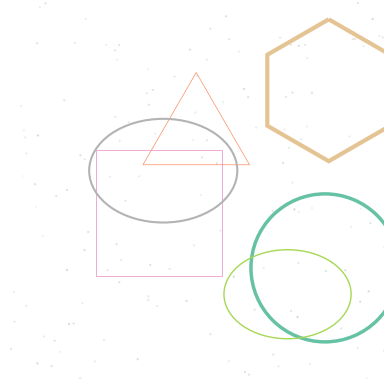[{"shape": "circle", "thickness": 2.5, "radius": 0.96, "center": [0.844, 0.304]}, {"shape": "triangle", "thickness": 0.5, "radius": 0.8, "center": [0.51, 0.652]}, {"shape": "square", "thickness": 0.5, "radius": 0.82, "center": [0.413, 0.447]}, {"shape": "oval", "thickness": 1, "radius": 0.83, "center": [0.747, 0.236]}, {"shape": "hexagon", "thickness": 3, "radius": 0.92, "center": [0.854, 0.766]}, {"shape": "oval", "thickness": 1.5, "radius": 0.96, "center": [0.424, 0.557]}]